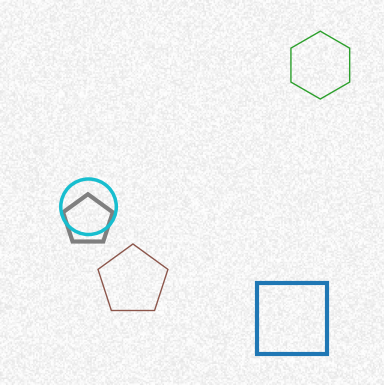[{"shape": "square", "thickness": 3, "radius": 0.46, "center": [0.758, 0.173]}, {"shape": "hexagon", "thickness": 1, "radius": 0.44, "center": [0.832, 0.831]}, {"shape": "pentagon", "thickness": 1, "radius": 0.48, "center": [0.345, 0.271]}, {"shape": "pentagon", "thickness": 3, "radius": 0.34, "center": [0.228, 0.428]}, {"shape": "circle", "thickness": 2.5, "radius": 0.36, "center": [0.23, 0.463]}]